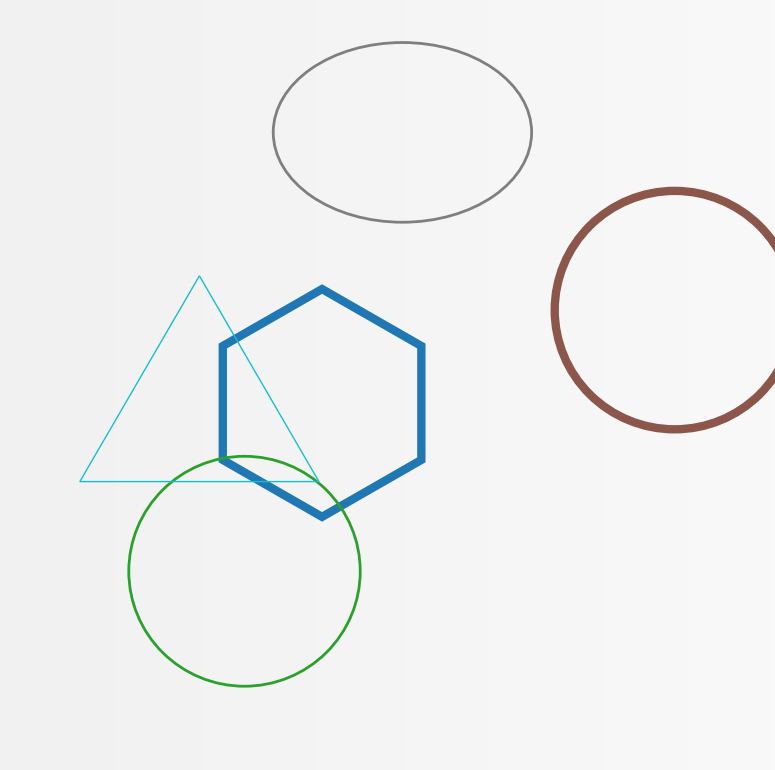[{"shape": "hexagon", "thickness": 3, "radius": 0.74, "center": [0.416, 0.477]}, {"shape": "circle", "thickness": 1, "radius": 0.75, "center": [0.315, 0.258]}, {"shape": "circle", "thickness": 3, "radius": 0.77, "center": [0.871, 0.597]}, {"shape": "oval", "thickness": 1, "radius": 0.83, "center": [0.519, 0.828]}, {"shape": "triangle", "thickness": 0.5, "radius": 0.89, "center": [0.257, 0.464]}]